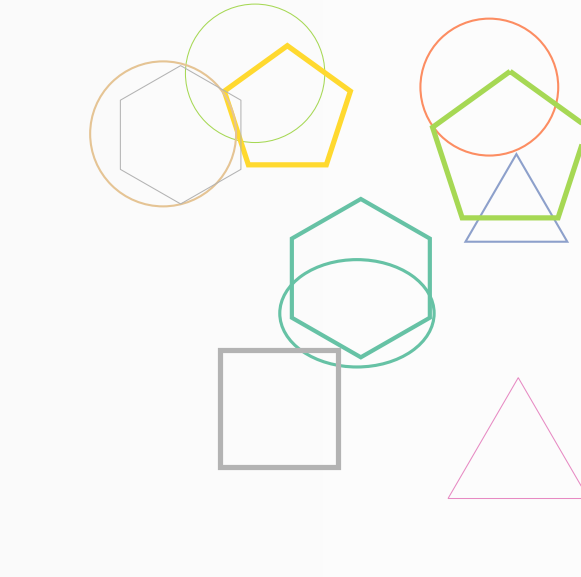[{"shape": "hexagon", "thickness": 2, "radius": 0.69, "center": [0.621, 0.518]}, {"shape": "oval", "thickness": 1.5, "radius": 0.66, "center": [0.614, 0.457]}, {"shape": "circle", "thickness": 1, "radius": 0.59, "center": [0.842, 0.848]}, {"shape": "triangle", "thickness": 1, "radius": 0.51, "center": [0.888, 0.631]}, {"shape": "triangle", "thickness": 0.5, "radius": 0.7, "center": [0.892, 0.206]}, {"shape": "pentagon", "thickness": 2.5, "radius": 0.7, "center": [0.878, 0.735]}, {"shape": "circle", "thickness": 0.5, "radius": 0.6, "center": [0.439, 0.872]}, {"shape": "pentagon", "thickness": 2.5, "radius": 0.57, "center": [0.494, 0.806]}, {"shape": "circle", "thickness": 1, "radius": 0.63, "center": [0.281, 0.767]}, {"shape": "square", "thickness": 2.5, "radius": 0.51, "center": [0.48, 0.292]}, {"shape": "hexagon", "thickness": 0.5, "radius": 0.6, "center": [0.311, 0.766]}]